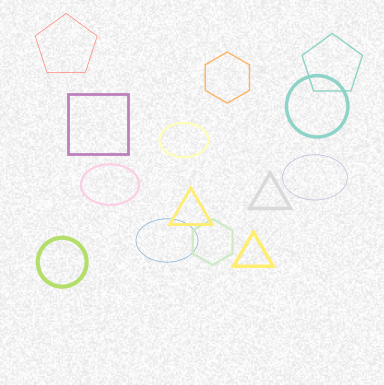[{"shape": "circle", "thickness": 2.5, "radius": 0.4, "center": [0.824, 0.724]}, {"shape": "pentagon", "thickness": 1, "radius": 0.41, "center": [0.863, 0.831]}, {"shape": "oval", "thickness": 1.5, "radius": 0.32, "center": [0.478, 0.636]}, {"shape": "oval", "thickness": 0.5, "radius": 0.42, "center": [0.818, 0.539]}, {"shape": "pentagon", "thickness": 0.5, "radius": 0.42, "center": [0.172, 0.88]}, {"shape": "oval", "thickness": 0.5, "radius": 0.4, "center": [0.434, 0.375]}, {"shape": "hexagon", "thickness": 1, "radius": 0.33, "center": [0.591, 0.799]}, {"shape": "circle", "thickness": 3, "radius": 0.32, "center": [0.161, 0.319]}, {"shape": "oval", "thickness": 1.5, "radius": 0.38, "center": [0.286, 0.521]}, {"shape": "triangle", "thickness": 2.5, "radius": 0.31, "center": [0.702, 0.489]}, {"shape": "square", "thickness": 2, "radius": 0.39, "center": [0.254, 0.679]}, {"shape": "hexagon", "thickness": 1.5, "radius": 0.3, "center": [0.552, 0.371]}, {"shape": "triangle", "thickness": 2.5, "radius": 0.3, "center": [0.658, 0.338]}, {"shape": "triangle", "thickness": 2, "radius": 0.32, "center": [0.496, 0.448]}]